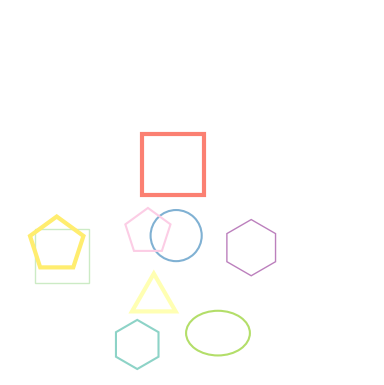[{"shape": "hexagon", "thickness": 1.5, "radius": 0.32, "center": [0.356, 0.105]}, {"shape": "triangle", "thickness": 3, "radius": 0.33, "center": [0.4, 0.224]}, {"shape": "square", "thickness": 3, "radius": 0.4, "center": [0.449, 0.573]}, {"shape": "circle", "thickness": 1.5, "radius": 0.33, "center": [0.458, 0.388]}, {"shape": "oval", "thickness": 1.5, "radius": 0.41, "center": [0.566, 0.135]}, {"shape": "pentagon", "thickness": 1.5, "radius": 0.31, "center": [0.384, 0.398]}, {"shape": "hexagon", "thickness": 1, "radius": 0.36, "center": [0.652, 0.357]}, {"shape": "square", "thickness": 1, "radius": 0.35, "center": [0.161, 0.335]}, {"shape": "pentagon", "thickness": 3, "radius": 0.37, "center": [0.147, 0.365]}]